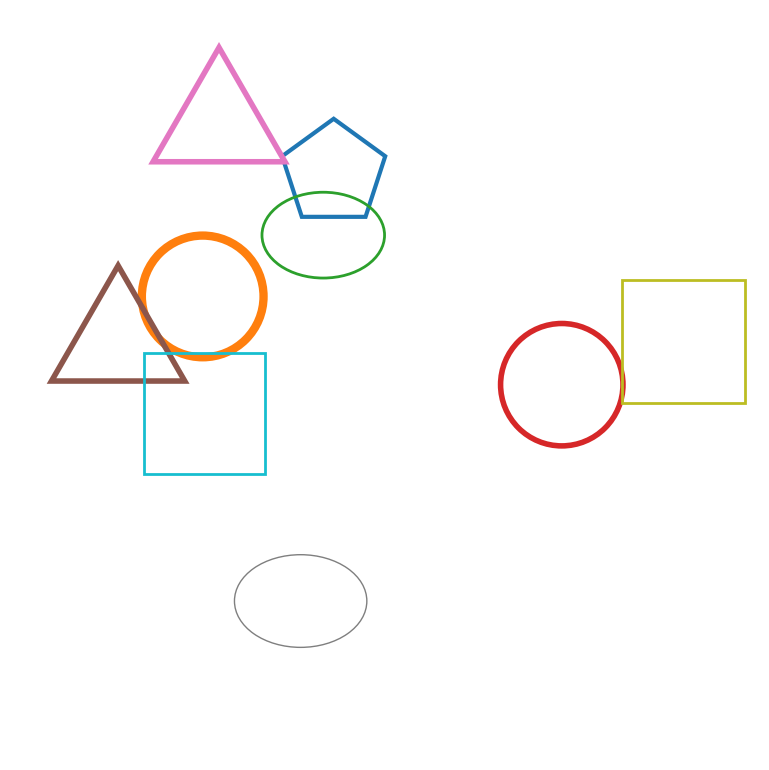[{"shape": "pentagon", "thickness": 1.5, "radius": 0.35, "center": [0.433, 0.775]}, {"shape": "circle", "thickness": 3, "radius": 0.4, "center": [0.263, 0.615]}, {"shape": "oval", "thickness": 1, "radius": 0.4, "center": [0.42, 0.695]}, {"shape": "circle", "thickness": 2, "radius": 0.4, "center": [0.73, 0.5]}, {"shape": "triangle", "thickness": 2, "radius": 0.5, "center": [0.153, 0.555]}, {"shape": "triangle", "thickness": 2, "radius": 0.49, "center": [0.284, 0.839]}, {"shape": "oval", "thickness": 0.5, "radius": 0.43, "center": [0.39, 0.219]}, {"shape": "square", "thickness": 1, "radius": 0.4, "center": [0.888, 0.556]}, {"shape": "square", "thickness": 1, "radius": 0.39, "center": [0.266, 0.463]}]